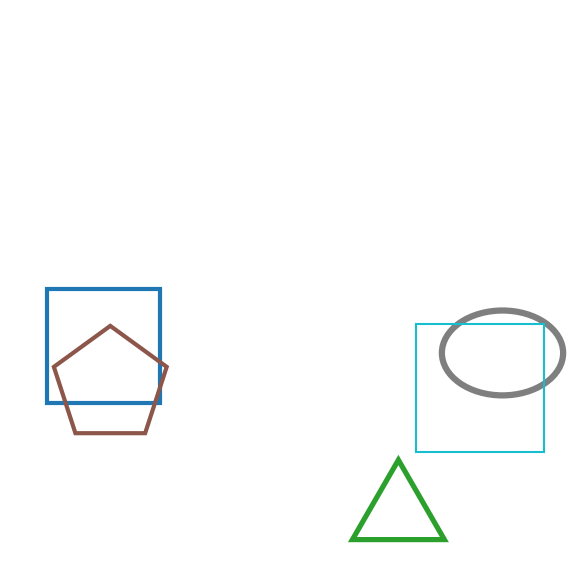[{"shape": "square", "thickness": 2, "radius": 0.49, "center": [0.179, 0.4]}, {"shape": "triangle", "thickness": 2.5, "radius": 0.46, "center": [0.69, 0.111]}, {"shape": "pentagon", "thickness": 2, "radius": 0.51, "center": [0.191, 0.332]}, {"shape": "oval", "thickness": 3, "radius": 0.52, "center": [0.87, 0.388]}, {"shape": "square", "thickness": 1, "radius": 0.56, "center": [0.831, 0.328]}]